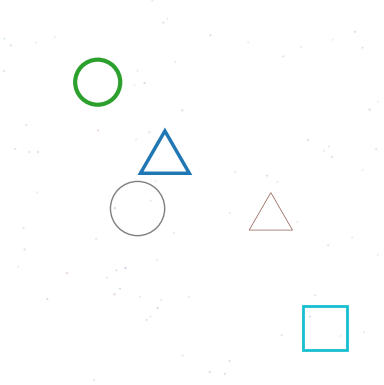[{"shape": "triangle", "thickness": 2.5, "radius": 0.37, "center": [0.428, 0.587]}, {"shape": "circle", "thickness": 3, "radius": 0.29, "center": [0.254, 0.787]}, {"shape": "triangle", "thickness": 0.5, "radius": 0.32, "center": [0.703, 0.435]}, {"shape": "circle", "thickness": 1, "radius": 0.35, "center": [0.357, 0.458]}, {"shape": "square", "thickness": 2, "radius": 0.29, "center": [0.845, 0.149]}]